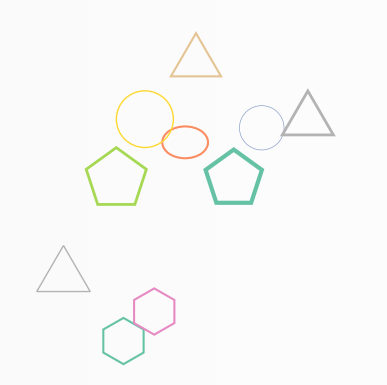[{"shape": "pentagon", "thickness": 3, "radius": 0.38, "center": [0.603, 0.535]}, {"shape": "hexagon", "thickness": 1.5, "radius": 0.3, "center": [0.319, 0.114]}, {"shape": "oval", "thickness": 1.5, "radius": 0.3, "center": [0.478, 0.63]}, {"shape": "circle", "thickness": 0.5, "radius": 0.29, "center": [0.675, 0.668]}, {"shape": "hexagon", "thickness": 1.5, "radius": 0.3, "center": [0.398, 0.191]}, {"shape": "pentagon", "thickness": 2, "radius": 0.41, "center": [0.3, 0.535]}, {"shape": "circle", "thickness": 1, "radius": 0.37, "center": [0.374, 0.69]}, {"shape": "triangle", "thickness": 1.5, "radius": 0.37, "center": [0.506, 0.839]}, {"shape": "triangle", "thickness": 2, "radius": 0.38, "center": [0.794, 0.688]}, {"shape": "triangle", "thickness": 1, "radius": 0.4, "center": [0.164, 0.283]}]